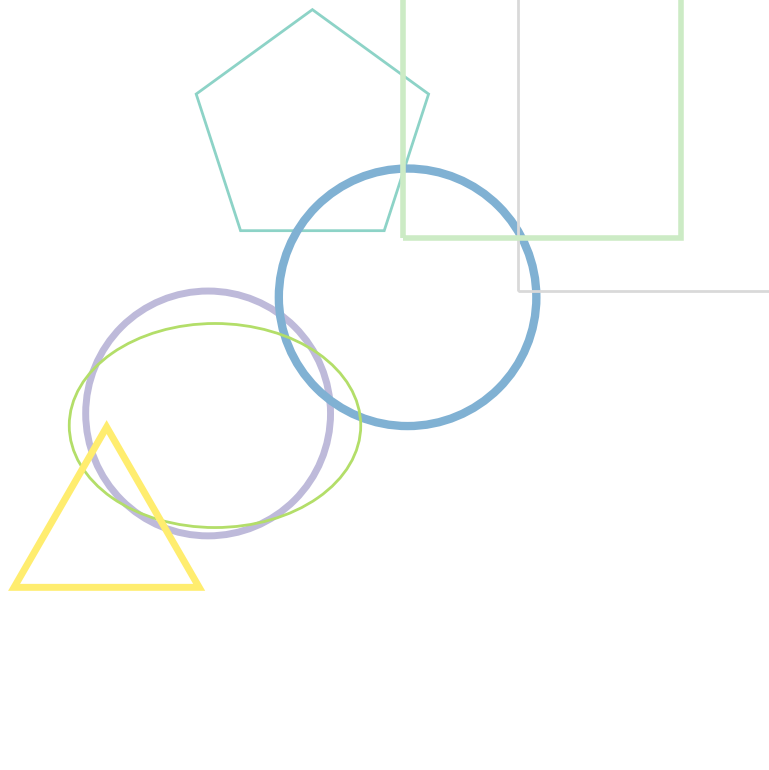[{"shape": "pentagon", "thickness": 1, "radius": 0.79, "center": [0.406, 0.829]}, {"shape": "circle", "thickness": 2.5, "radius": 0.79, "center": [0.27, 0.463]}, {"shape": "circle", "thickness": 3, "radius": 0.84, "center": [0.529, 0.614]}, {"shape": "oval", "thickness": 1, "radius": 0.95, "center": [0.279, 0.447]}, {"shape": "square", "thickness": 1, "radius": 0.96, "center": [0.865, 0.815]}, {"shape": "square", "thickness": 2, "radius": 0.9, "center": [0.704, 0.871]}, {"shape": "triangle", "thickness": 2.5, "radius": 0.69, "center": [0.138, 0.307]}]